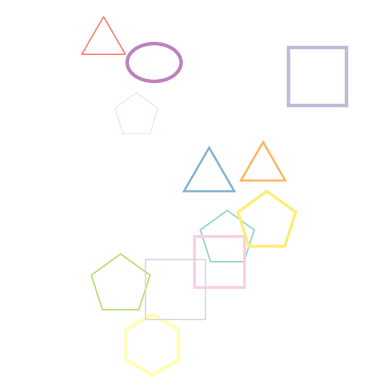[{"shape": "pentagon", "thickness": 1, "radius": 0.37, "center": [0.59, 0.38]}, {"shape": "hexagon", "thickness": 2.5, "radius": 0.39, "center": [0.395, 0.104]}, {"shape": "square", "thickness": 2.5, "radius": 0.37, "center": [0.824, 0.802]}, {"shape": "triangle", "thickness": 1, "radius": 0.33, "center": [0.269, 0.892]}, {"shape": "triangle", "thickness": 1.5, "radius": 0.38, "center": [0.543, 0.541]}, {"shape": "triangle", "thickness": 1.5, "radius": 0.33, "center": [0.683, 0.564]}, {"shape": "pentagon", "thickness": 1, "radius": 0.4, "center": [0.313, 0.26]}, {"shape": "square", "thickness": 2, "radius": 0.33, "center": [0.569, 0.321]}, {"shape": "square", "thickness": 1, "radius": 0.39, "center": [0.455, 0.25]}, {"shape": "oval", "thickness": 2.5, "radius": 0.35, "center": [0.4, 0.838]}, {"shape": "pentagon", "thickness": 0.5, "radius": 0.29, "center": [0.354, 0.7]}, {"shape": "pentagon", "thickness": 2, "radius": 0.4, "center": [0.693, 0.424]}]